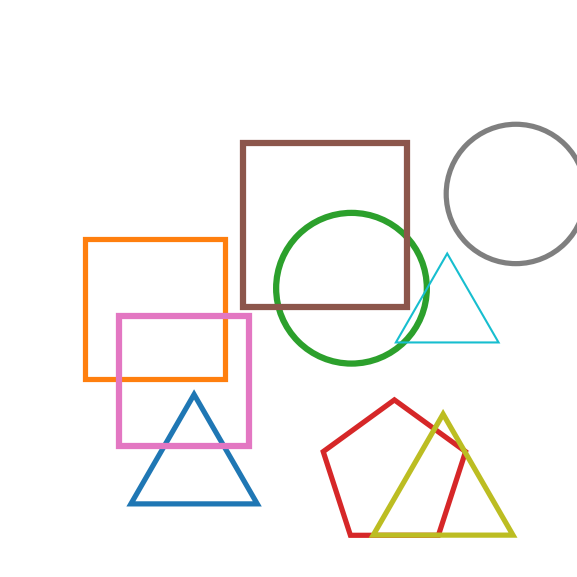[{"shape": "triangle", "thickness": 2.5, "radius": 0.63, "center": [0.336, 0.19]}, {"shape": "square", "thickness": 2.5, "radius": 0.6, "center": [0.269, 0.464]}, {"shape": "circle", "thickness": 3, "radius": 0.65, "center": [0.609, 0.5]}, {"shape": "pentagon", "thickness": 2.5, "radius": 0.65, "center": [0.683, 0.177]}, {"shape": "square", "thickness": 3, "radius": 0.71, "center": [0.563, 0.61]}, {"shape": "square", "thickness": 3, "radius": 0.56, "center": [0.319, 0.34]}, {"shape": "circle", "thickness": 2.5, "radius": 0.6, "center": [0.893, 0.663]}, {"shape": "triangle", "thickness": 2.5, "radius": 0.7, "center": [0.767, 0.142]}, {"shape": "triangle", "thickness": 1, "radius": 0.51, "center": [0.774, 0.457]}]